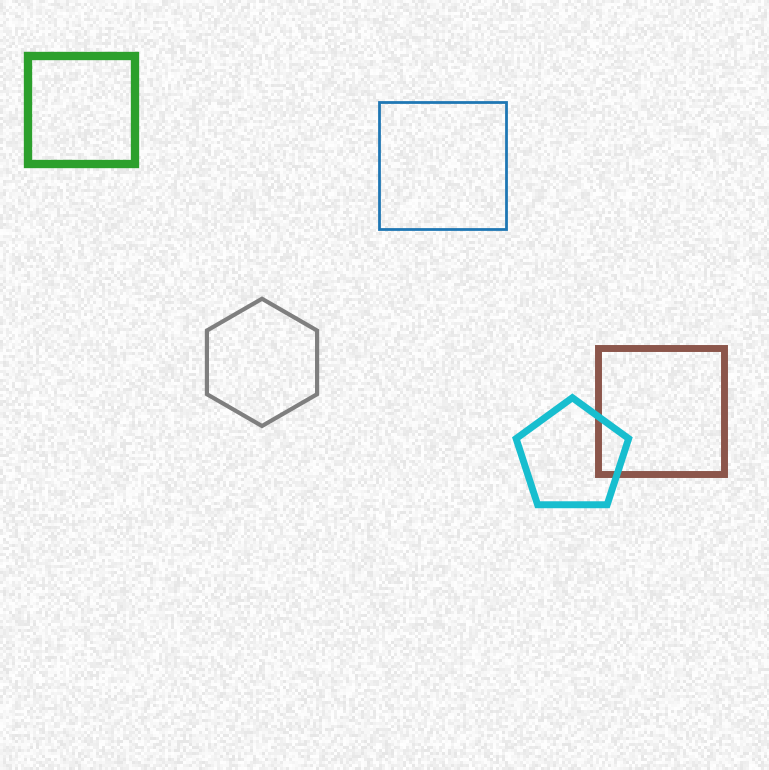[{"shape": "square", "thickness": 1, "radius": 0.41, "center": [0.574, 0.785]}, {"shape": "square", "thickness": 3, "radius": 0.35, "center": [0.106, 0.857]}, {"shape": "square", "thickness": 2.5, "radius": 0.41, "center": [0.859, 0.467]}, {"shape": "hexagon", "thickness": 1.5, "radius": 0.41, "center": [0.34, 0.529]}, {"shape": "pentagon", "thickness": 2.5, "radius": 0.38, "center": [0.743, 0.407]}]